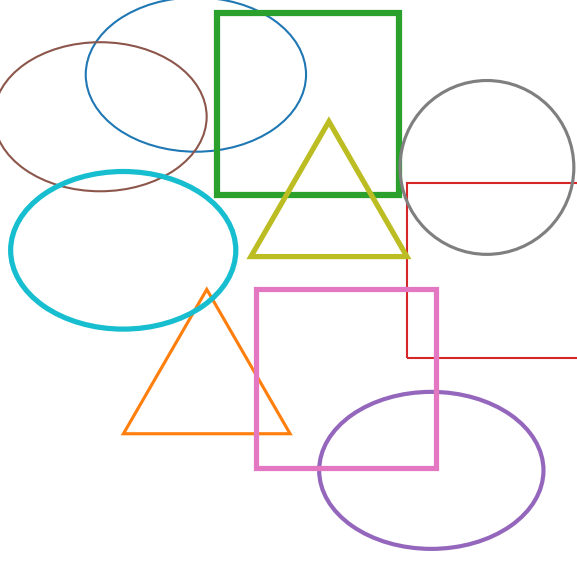[{"shape": "oval", "thickness": 1, "radius": 0.95, "center": [0.339, 0.87]}, {"shape": "triangle", "thickness": 1.5, "radius": 0.83, "center": [0.358, 0.331]}, {"shape": "square", "thickness": 3, "radius": 0.79, "center": [0.533, 0.82]}, {"shape": "square", "thickness": 1, "radius": 0.76, "center": [0.856, 0.531]}, {"shape": "oval", "thickness": 2, "radius": 0.97, "center": [0.747, 0.185]}, {"shape": "oval", "thickness": 1, "radius": 0.92, "center": [0.173, 0.797]}, {"shape": "square", "thickness": 2.5, "radius": 0.78, "center": [0.599, 0.344]}, {"shape": "circle", "thickness": 1.5, "radius": 0.75, "center": [0.843, 0.709]}, {"shape": "triangle", "thickness": 2.5, "radius": 0.78, "center": [0.57, 0.633]}, {"shape": "oval", "thickness": 2.5, "radius": 0.97, "center": [0.213, 0.566]}]